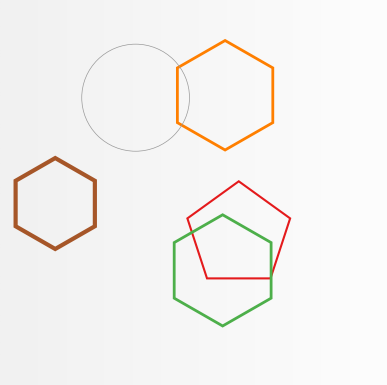[{"shape": "pentagon", "thickness": 1.5, "radius": 0.7, "center": [0.616, 0.39]}, {"shape": "hexagon", "thickness": 2, "radius": 0.72, "center": [0.575, 0.298]}, {"shape": "hexagon", "thickness": 2, "radius": 0.71, "center": [0.581, 0.753]}, {"shape": "hexagon", "thickness": 3, "radius": 0.59, "center": [0.143, 0.471]}, {"shape": "circle", "thickness": 0.5, "radius": 0.7, "center": [0.35, 0.746]}]